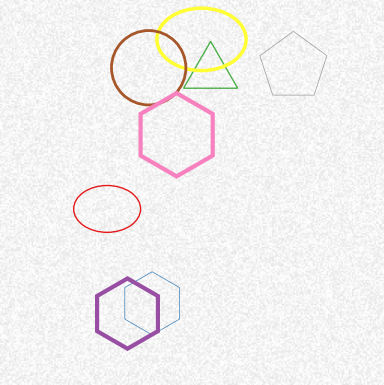[{"shape": "oval", "thickness": 1, "radius": 0.43, "center": [0.278, 0.457]}, {"shape": "hexagon", "thickness": 0.5, "radius": 0.41, "center": [0.395, 0.212]}, {"shape": "triangle", "thickness": 1, "radius": 0.41, "center": [0.547, 0.811]}, {"shape": "hexagon", "thickness": 3, "radius": 0.46, "center": [0.331, 0.186]}, {"shape": "oval", "thickness": 2.5, "radius": 0.58, "center": [0.523, 0.898]}, {"shape": "circle", "thickness": 2, "radius": 0.48, "center": [0.386, 0.824]}, {"shape": "hexagon", "thickness": 3, "radius": 0.54, "center": [0.459, 0.65]}, {"shape": "pentagon", "thickness": 0.5, "radius": 0.46, "center": [0.762, 0.827]}]